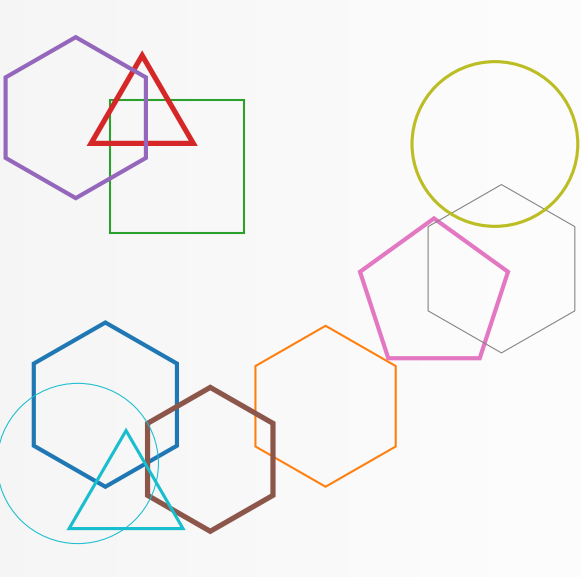[{"shape": "hexagon", "thickness": 2, "radius": 0.71, "center": [0.181, 0.298]}, {"shape": "hexagon", "thickness": 1, "radius": 0.7, "center": [0.56, 0.296]}, {"shape": "square", "thickness": 1, "radius": 0.58, "center": [0.304, 0.71]}, {"shape": "triangle", "thickness": 2.5, "radius": 0.51, "center": [0.245, 0.802]}, {"shape": "hexagon", "thickness": 2, "radius": 0.7, "center": [0.13, 0.795]}, {"shape": "hexagon", "thickness": 2.5, "radius": 0.62, "center": [0.362, 0.204]}, {"shape": "pentagon", "thickness": 2, "radius": 0.67, "center": [0.747, 0.487]}, {"shape": "hexagon", "thickness": 0.5, "radius": 0.73, "center": [0.863, 0.534]}, {"shape": "circle", "thickness": 1.5, "radius": 0.71, "center": [0.851, 0.75]}, {"shape": "triangle", "thickness": 1.5, "radius": 0.57, "center": [0.217, 0.14]}, {"shape": "circle", "thickness": 0.5, "radius": 0.69, "center": [0.134, 0.197]}]